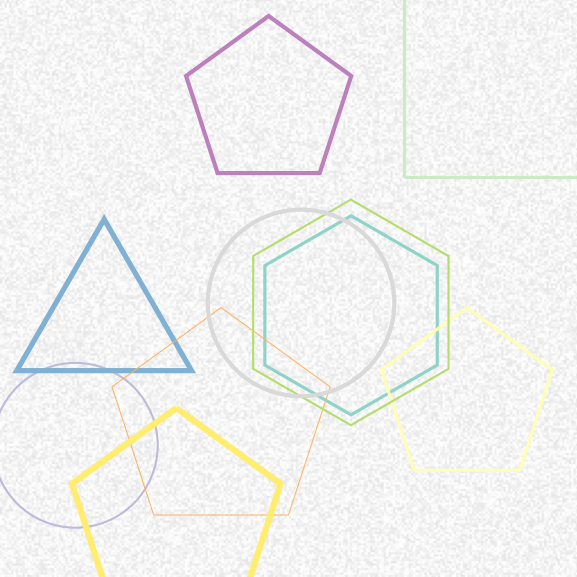[{"shape": "hexagon", "thickness": 1.5, "radius": 0.86, "center": [0.608, 0.453]}, {"shape": "pentagon", "thickness": 1.5, "radius": 0.78, "center": [0.808, 0.311]}, {"shape": "circle", "thickness": 1, "radius": 0.71, "center": [0.13, 0.228]}, {"shape": "triangle", "thickness": 2.5, "radius": 0.87, "center": [0.18, 0.445]}, {"shape": "pentagon", "thickness": 0.5, "radius": 0.99, "center": [0.383, 0.268]}, {"shape": "hexagon", "thickness": 1, "radius": 0.98, "center": [0.607, 0.458]}, {"shape": "circle", "thickness": 2, "radius": 0.81, "center": [0.521, 0.475]}, {"shape": "pentagon", "thickness": 2, "radius": 0.75, "center": [0.465, 0.821]}, {"shape": "square", "thickness": 1.5, "radius": 0.91, "center": [0.881, 0.874]}, {"shape": "pentagon", "thickness": 3, "radius": 0.95, "center": [0.305, 0.103]}]